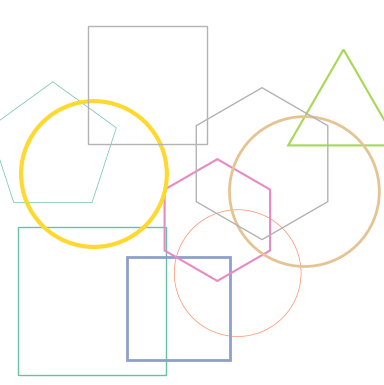[{"shape": "pentagon", "thickness": 0.5, "radius": 0.87, "center": [0.137, 0.614]}, {"shape": "square", "thickness": 1, "radius": 0.96, "center": [0.24, 0.219]}, {"shape": "circle", "thickness": 0.5, "radius": 0.82, "center": [0.617, 0.291]}, {"shape": "square", "thickness": 2, "radius": 0.67, "center": [0.464, 0.199]}, {"shape": "hexagon", "thickness": 1.5, "radius": 0.79, "center": [0.565, 0.428]}, {"shape": "triangle", "thickness": 1.5, "radius": 0.83, "center": [0.892, 0.705]}, {"shape": "circle", "thickness": 3, "radius": 0.95, "center": [0.244, 0.548]}, {"shape": "circle", "thickness": 2, "radius": 0.97, "center": [0.791, 0.502]}, {"shape": "square", "thickness": 1, "radius": 0.77, "center": [0.383, 0.779]}, {"shape": "hexagon", "thickness": 1, "radius": 0.99, "center": [0.681, 0.575]}]